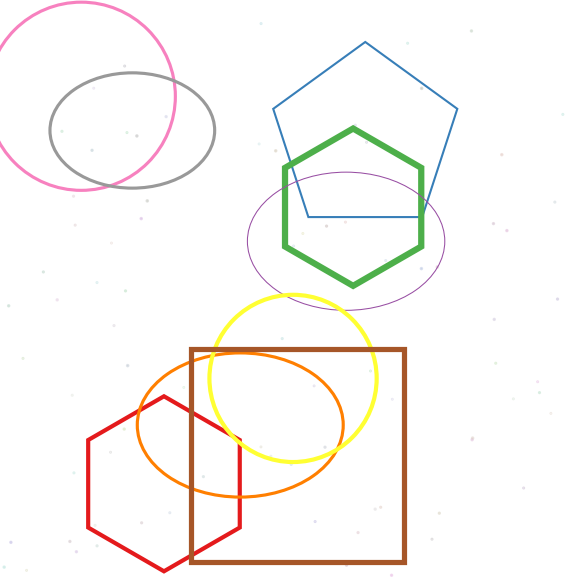[{"shape": "hexagon", "thickness": 2, "radius": 0.76, "center": [0.284, 0.161]}, {"shape": "pentagon", "thickness": 1, "radius": 0.84, "center": [0.632, 0.759]}, {"shape": "hexagon", "thickness": 3, "radius": 0.68, "center": [0.611, 0.64]}, {"shape": "oval", "thickness": 0.5, "radius": 0.85, "center": [0.599, 0.581]}, {"shape": "oval", "thickness": 1.5, "radius": 0.89, "center": [0.416, 0.263]}, {"shape": "circle", "thickness": 2, "radius": 0.72, "center": [0.507, 0.344]}, {"shape": "square", "thickness": 2.5, "radius": 0.92, "center": [0.516, 0.211]}, {"shape": "circle", "thickness": 1.5, "radius": 0.81, "center": [0.141, 0.832]}, {"shape": "oval", "thickness": 1.5, "radius": 0.71, "center": [0.229, 0.773]}]